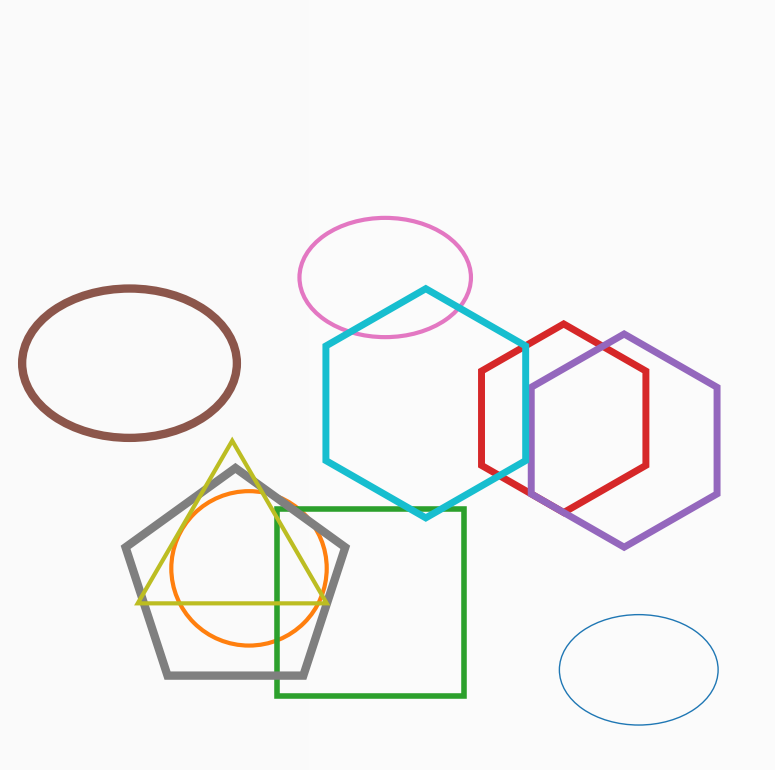[{"shape": "oval", "thickness": 0.5, "radius": 0.51, "center": [0.824, 0.13]}, {"shape": "circle", "thickness": 1.5, "radius": 0.5, "center": [0.321, 0.262]}, {"shape": "square", "thickness": 2, "radius": 0.6, "center": [0.478, 0.218]}, {"shape": "hexagon", "thickness": 2.5, "radius": 0.61, "center": [0.727, 0.457]}, {"shape": "hexagon", "thickness": 2.5, "radius": 0.69, "center": [0.805, 0.428]}, {"shape": "oval", "thickness": 3, "radius": 0.69, "center": [0.167, 0.528]}, {"shape": "oval", "thickness": 1.5, "radius": 0.55, "center": [0.497, 0.64]}, {"shape": "pentagon", "thickness": 3, "radius": 0.75, "center": [0.304, 0.243]}, {"shape": "triangle", "thickness": 1.5, "radius": 0.7, "center": [0.3, 0.287]}, {"shape": "hexagon", "thickness": 2.5, "radius": 0.74, "center": [0.549, 0.476]}]